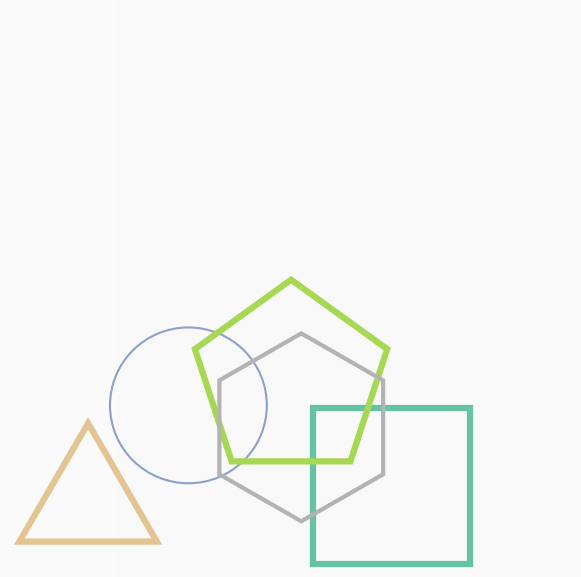[{"shape": "square", "thickness": 3, "radius": 0.67, "center": [0.673, 0.158]}, {"shape": "circle", "thickness": 1, "radius": 0.67, "center": [0.324, 0.297]}, {"shape": "pentagon", "thickness": 3, "radius": 0.87, "center": [0.501, 0.341]}, {"shape": "triangle", "thickness": 3, "radius": 0.68, "center": [0.152, 0.13]}, {"shape": "hexagon", "thickness": 2, "radius": 0.81, "center": [0.518, 0.259]}]